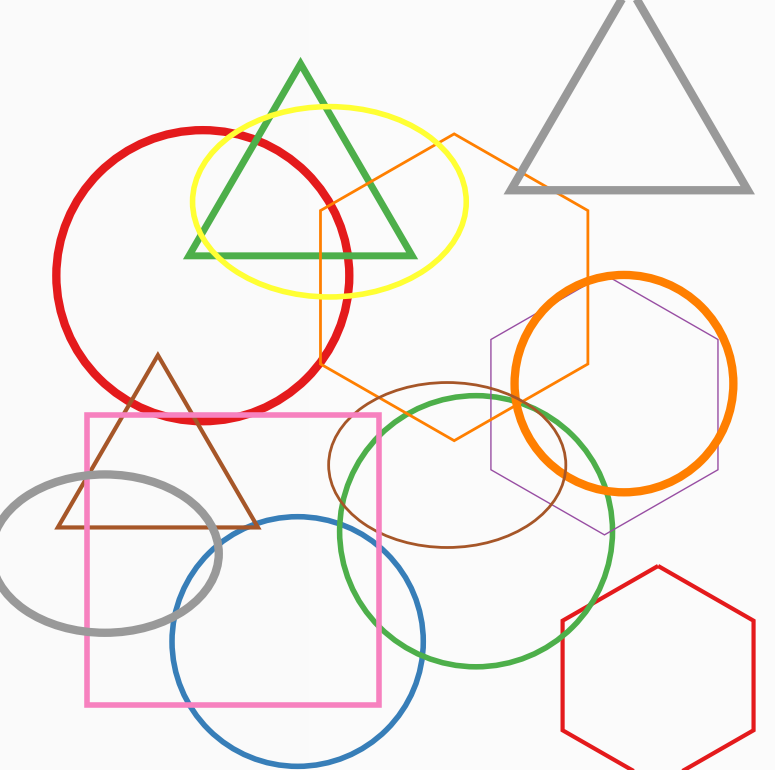[{"shape": "hexagon", "thickness": 1.5, "radius": 0.71, "center": [0.849, 0.123]}, {"shape": "circle", "thickness": 3, "radius": 0.95, "center": [0.262, 0.642]}, {"shape": "circle", "thickness": 2, "radius": 0.81, "center": [0.384, 0.167]}, {"shape": "triangle", "thickness": 2.5, "radius": 0.83, "center": [0.388, 0.751]}, {"shape": "circle", "thickness": 2, "radius": 0.88, "center": [0.614, 0.31]}, {"shape": "hexagon", "thickness": 0.5, "radius": 0.85, "center": [0.78, 0.475]}, {"shape": "hexagon", "thickness": 1, "radius": 1.0, "center": [0.586, 0.627]}, {"shape": "circle", "thickness": 3, "radius": 0.71, "center": [0.805, 0.502]}, {"shape": "oval", "thickness": 2, "radius": 0.88, "center": [0.425, 0.738]}, {"shape": "triangle", "thickness": 1.5, "radius": 0.75, "center": [0.204, 0.39]}, {"shape": "oval", "thickness": 1, "radius": 0.77, "center": [0.577, 0.396]}, {"shape": "square", "thickness": 2, "radius": 0.94, "center": [0.301, 0.272]}, {"shape": "triangle", "thickness": 3, "radius": 0.88, "center": [0.812, 0.841]}, {"shape": "oval", "thickness": 3, "radius": 0.73, "center": [0.135, 0.281]}]